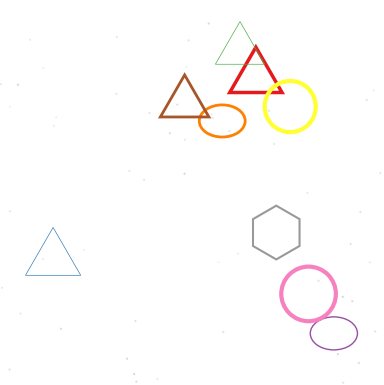[{"shape": "triangle", "thickness": 2.5, "radius": 0.39, "center": [0.665, 0.799]}, {"shape": "triangle", "thickness": 0.5, "radius": 0.41, "center": [0.138, 0.326]}, {"shape": "triangle", "thickness": 0.5, "radius": 0.37, "center": [0.623, 0.87]}, {"shape": "oval", "thickness": 1, "radius": 0.31, "center": [0.867, 0.134]}, {"shape": "oval", "thickness": 2, "radius": 0.3, "center": [0.577, 0.686]}, {"shape": "circle", "thickness": 3, "radius": 0.33, "center": [0.754, 0.723]}, {"shape": "triangle", "thickness": 2, "radius": 0.36, "center": [0.48, 0.733]}, {"shape": "circle", "thickness": 3, "radius": 0.35, "center": [0.802, 0.237]}, {"shape": "hexagon", "thickness": 1.5, "radius": 0.35, "center": [0.718, 0.396]}]